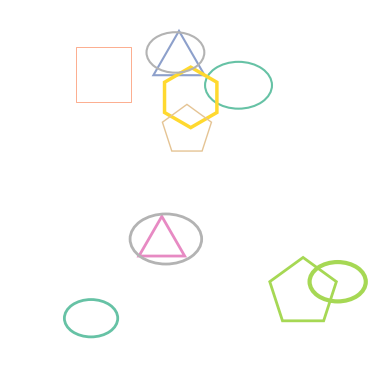[{"shape": "oval", "thickness": 2, "radius": 0.35, "center": [0.237, 0.173]}, {"shape": "oval", "thickness": 1.5, "radius": 0.43, "center": [0.62, 0.779]}, {"shape": "square", "thickness": 0.5, "radius": 0.36, "center": [0.268, 0.806]}, {"shape": "triangle", "thickness": 1.5, "radius": 0.38, "center": [0.465, 0.843]}, {"shape": "triangle", "thickness": 2, "radius": 0.34, "center": [0.42, 0.369]}, {"shape": "oval", "thickness": 3, "radius": 0.36, "center": [0.877, 0.268]}, {"shape": "pentagon", "thickness": 2, "radius": 0.45, "center": [0.787, 0.24]}, {"shape": "hexagon", "thickness": 2.5, "radius": 0.39, "center": [0.495, 0.747]}, {"shape": "pentagon", "thickness": 1, "radius": 0.33, "center": [0.486, 0.662]}, {"shape": "oval", "thickness": 2, "radius": 0.46, "center": [0.431, 0.379]}, {"shape": "oval", "thickness": 1.5, "radius": 0.38, "center": [0.456, 0.864]}]